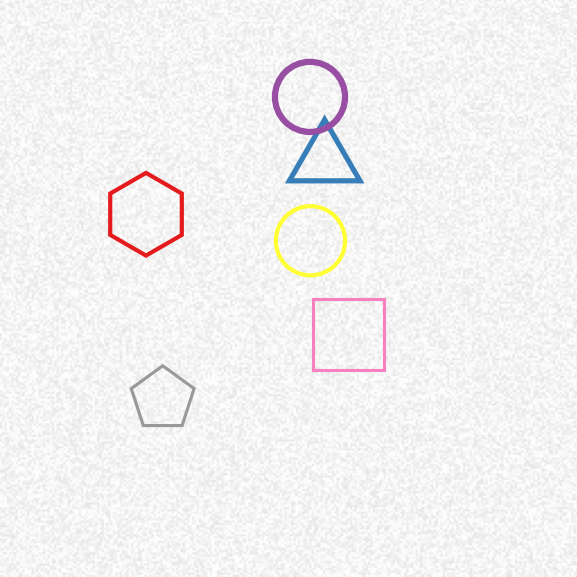[{"shape": "hexagon", "thickness": 2, "radius": 0.36, "center": [0.253, 0.628]}, {"shape": "triangle", "thickness": 2.5, "radius": 0.35, "center": [0.562, 0.721]}, {"shape": "circle", "thickness": 3, "radius": 0.3, "center": [0.537, 0.831]}, {"shape": "circle", "thickness": 2, "radius": 0.3, "center": [0.538, 0.582]}, {"shape": "square", "thickness": 1.5, "radius": 0.31, "center": [0.603, 0.42]}, {"shape": "pentagon", "thickness": 1.5, "radius": 0.29, "center": [0.282, 0.309]}]